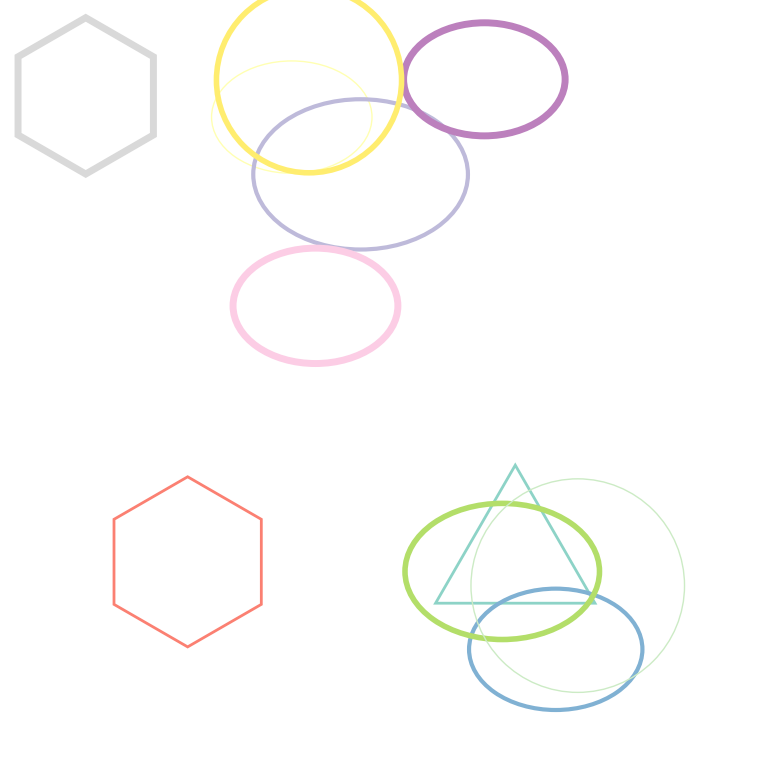[{"shape": "triangle", "thickness": 1, "radius": 0.6, "center": [0.669, 0.276]}, {"shape": "oval", "thickness": 0.5, "radius": 0.52, "center": [0.379, 0.848]}, {"shape": "oval", "thickness": 1.5, "radius": 0.7, "center": [0.468, 0.774]}, {"shape": "hexagon", "thickness": 1, "radius": 0.55, "center": [0.244, 0.27]}, {"shape": "oval", "thickness": 1.5, "radius": 0.56, "center": [0.722, 0.157]}, {"shape": "oval", "thickness": 2, "radius": 0.63, "center": [0.652, 0.258]}, {"shape": "oval", "thickness": 2.5, "radius": 0.54, "center": [0.41, 0.603]}, {"shape": "hexagon", "thickness": 2.5, "radius": 0.51, "center": [0.111, 0.876]}, {"shape": "oval", "thickness": 2.5, "radius": 0.52, "center": [0.629, 0.897]}, {"shape": "circle", "thickness": 0.5, "radius": 0.69, "center": [0.75, 0.239]}, {"shape": "circle", "thickness": 2, "radius": 0.6, "center": [0.401, 0.896]}]